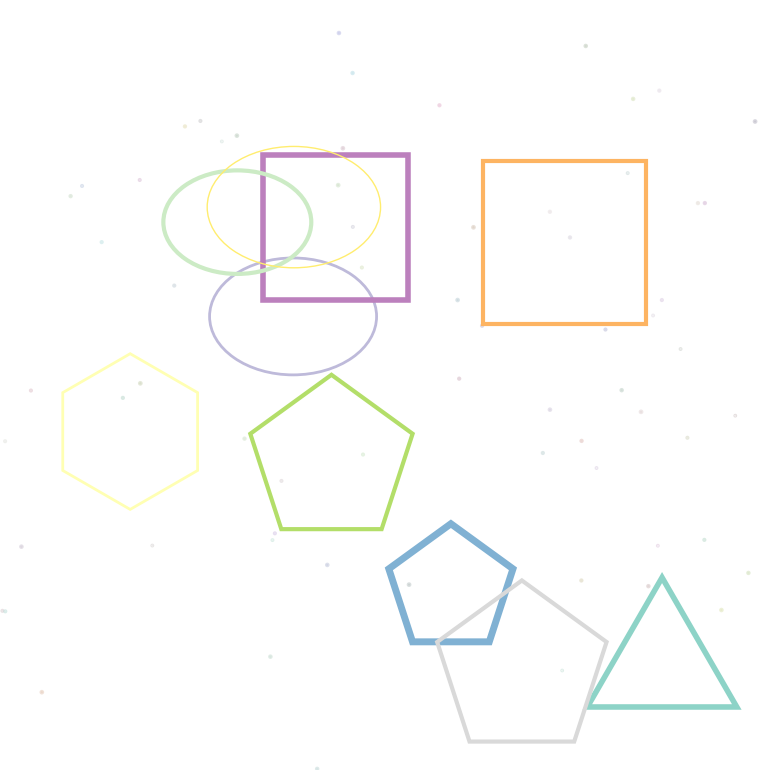[{"shape": "triangle", "thickness": 2, "radius": 0.56, "center": [0.86, 0.138]}, {"shape": "hexagon", "thickness": 1, "radius": 0.51, "center": [0.169, 0.44]}, {"shape": "oval", "thickness": 1, "radius": 0.54, "center": [0.381, 0.589]}, {"shape": "pentagon", "thickness": 2.5, "radius": 0.42, "center": [0.586, 0.235]}, {"shape": "square", "thickness": 1.5, "radius": 0.53, "center": [0.733, 0.685]}, {"shape": "pentagon", "thickness": 1.5, "radius": 0.55, "center": [0.43, 0.402]}, {"shape": "pentagon", "thickness": 1.5, "radius": 0.58, "center": [0.678, 0.13]}, {"shape": "square", "thickness": 2, "radius": 0.47, "center": [0.436, 0.704]}, {"shape": "oval", "thickness": 1.5, "radius": 0.48, "center": [0.308, 0.711]}, {"shape": "oval", "thickness": 0.5, "radius": 0.56, "center": [0.382, 0.731]}]